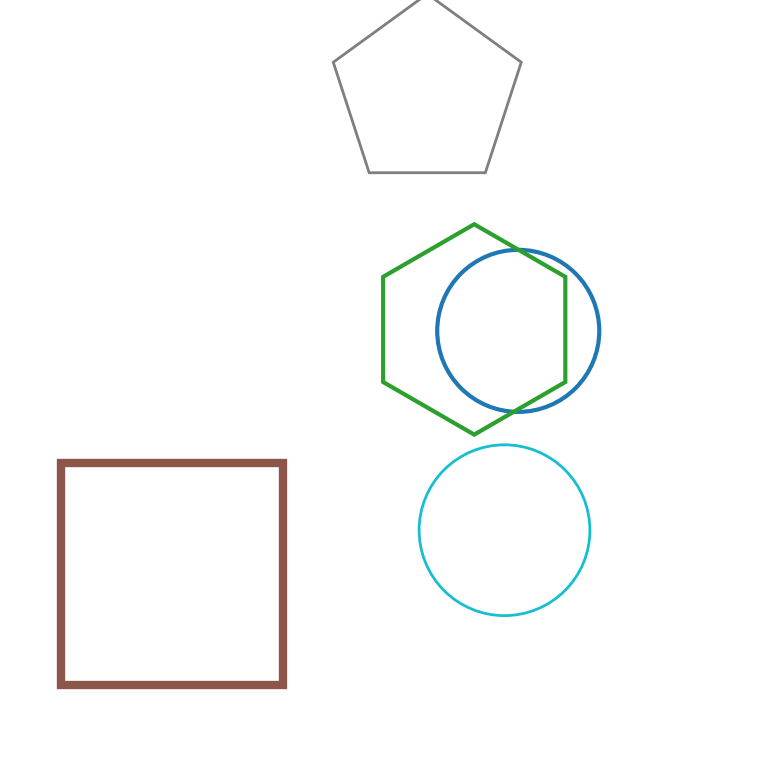[{"shape": "circle", "thickness": 1.5, "radius": 0.53, "center": [0.673, 0.57]}, {"shape": "hexagon", "thickness": 1.5, "radius": 0.68, "center": [0.616, 0.572]}, {"shape": "square", "thickness": 3, "radius": 0.72, "center": [0.224, 0.254]}, {"shape": "pentagon", "thickness": 1, "radius": 0.64, "center": [0.555, 0.88]}, {"shape": "circle", "thickness": 1, "radius": 0.55, "center": [0.655, 0.311]}]